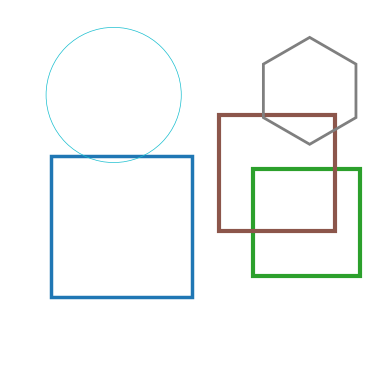[{"shape": "square", "thickness": 2.5, "radius": 0.91, "center": [0.316, 0.413]}, {"shape": "square", "thickness": 3, "radius": 0.69, "center": [0.796, 0.423]}, {"shape": "square", "thickness": 3, "radius": 0.75, "center": [0.719, 0.55]}, {"shape": "hexagon", "thickness": 2, "radius": 0.69, "center": [0.804, 0.764]}, {"shape": "circle", "thickness": 0.5, "radius": 0.88, "center": [0.295, 0.753]}]